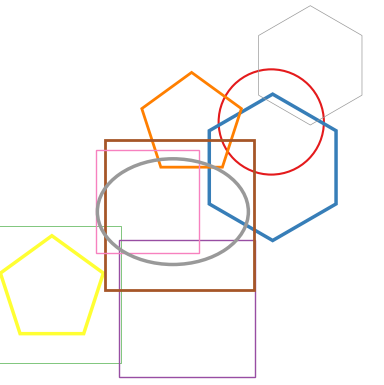[{"shape": "circle", "thickness": 1.5, "radius": 0.68, "center": [0.705, 0.683]}, {"shape": "hexagon", "thickness": 2.5, "radius": 0.95, "center": [0.708, 0.565]}, {"shape": "square", "thickness": 0.5, "radius": 0.89, "center": [0.136, 0.235]}, {"shape": "square", "thickness": 1, "radius": 0.88, "center": [0.486, 0.199]}, {"shape": "pentagon", "thickness": 2, "radius": 0.68, "center": [0.498, 0.676]}, {"shape": "pentagon", "thickness": 2.5, "radius": 0.7, "center": [0.135, 0.247]}, {"shape": "square", "thickness": 2, "radius": 0.97, "center": [0.466, 0.441]}, {"shape": "square", "thickness": 1, "radius": 0.67, "center": [0.383, 0.478]}, {"shape": "hexagon", "thickness": 0.5, "radius": 0.77, "center": [0.806, 0.83]}, {"shape": "oval", "thickness": 2.5, "radius": 0.98, "center": [0.449, 0.45]}]